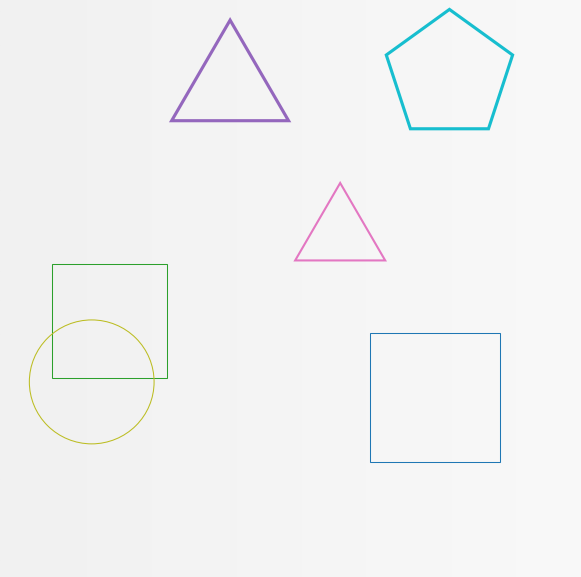[{"shape": "square", "thickness": 0.5, "radius": 0.56, "center": [0.749, 0.311]}, {"shape": "square", "thickness": 0.5, "radius": 0.49, "center": [0.188, 0.443]}, {"shape": "triangle", "thickness": 1.5, "radius": 0.58, "center": [0.396, 0.848]}, {"shape": "triangle", "thickness": 1, "radius": 0.45, "center": [0.585, 0.593]}, {"shape": "circle", "thickness": 0.5, "radius": 0.54, "center": [0.158, 0.338]}, {"shape": "pentagon", "thickness": 1.5, "radius": 0.57, "center": [0.773, 0.869]}]